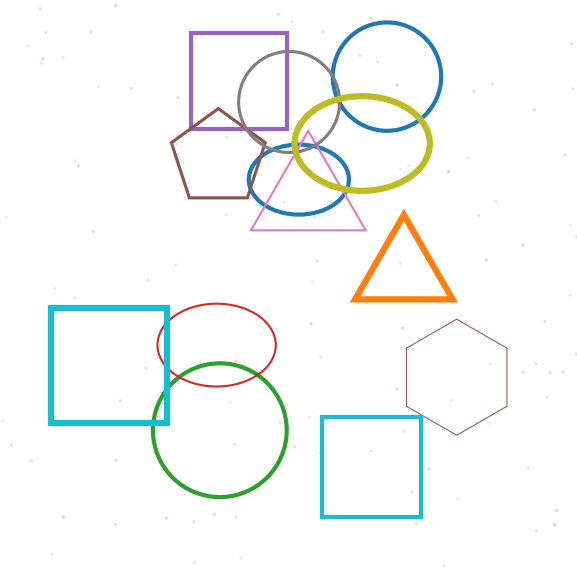[{"shape": "circle", "thickness": 2, "radius": 0.47, "center": [0.67, 0.866]}, {"shape": "oval", "thickness": 2, "radius": 0.43, "center": [0.517, 0.688]}, {"shape": "triangle", "thickness": 3, "radius": 0.49, "center": [0.699, 0.53]}, {"shape": "circle", "thickness": 2, "radius": 0.58, "center": [0.381, 0.254]}, {"shape": "oval", "thickness": 1, "radius": 0.51, "center": [0.375, 0.402]}, {"shape": "square", "thickness": 2, "radius": 0.42, "center": [0.414, 0.859]}, {"shape": "pentagon", "thickness": 1.5, "radius": 0.43, "center": [0.378, 0.726]}, {"shape": "hexagon", "thickness": 0.5, "radius": 0.5, "center": [0.791, 0.346]}, {"shape": "triangle", "thickness": 1, "radius": 0.57, "center": [0.534, 0.658]}, {"shape": "circle", "thickness": 1.5, "radius": 0.44, "center": [0.501, 0.823]}, {"shape": "oval", "thickness": 3, "radius": 0.59, "center": [0.627, 0.751]}, {"shape": "square", "thickness": 3, "radius": 0.5, "center": [0.189, 0.366]}, {"shape": "square", "thickness": 2, "radius": 0.43, "center": [0.643, 0.191]}]